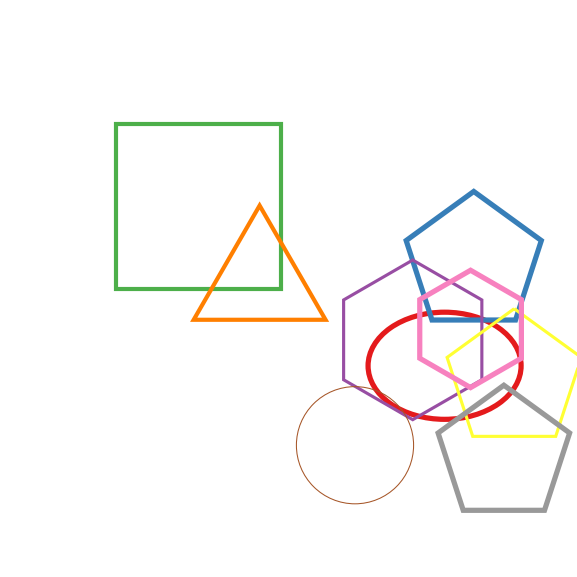[{"shape": "oval", "thickness": 2.5, "radius": 0.66, "center": [0.77, 0.366]}, {"shape": "pentagon", "thickness": 2.5, "radius": 0.62, "center": [0.82, 0.545]}, {"shape": "square", "thickness": 2, "radius": 0.71, "center": [0.344, 0.641]}, {"shape": "hexagon", "thickness": 1.5, "radius": 0.69, "center": [0.715, 0.411]}, {"shape": "triangle", "thickness": 2, "radius": 0.66, "center": [0.45, 0.511]}, {"shape": "pentagon", "thickness": 1.5, "radius": 0.61, "center": [0.89, 0.342]}, {"shape": "circle", "thickness": 0.5, "radius": 0.51, "center": [0.615, 0.228]}, {"shape": "hexagon", "thickness": 2.5, "radius": 0.51, "center": [0.815, 0.43]}, {"shape": "pentagon", "thickness": 2.5, "radius": 0.6, "center": [0.872, 0.212]}]